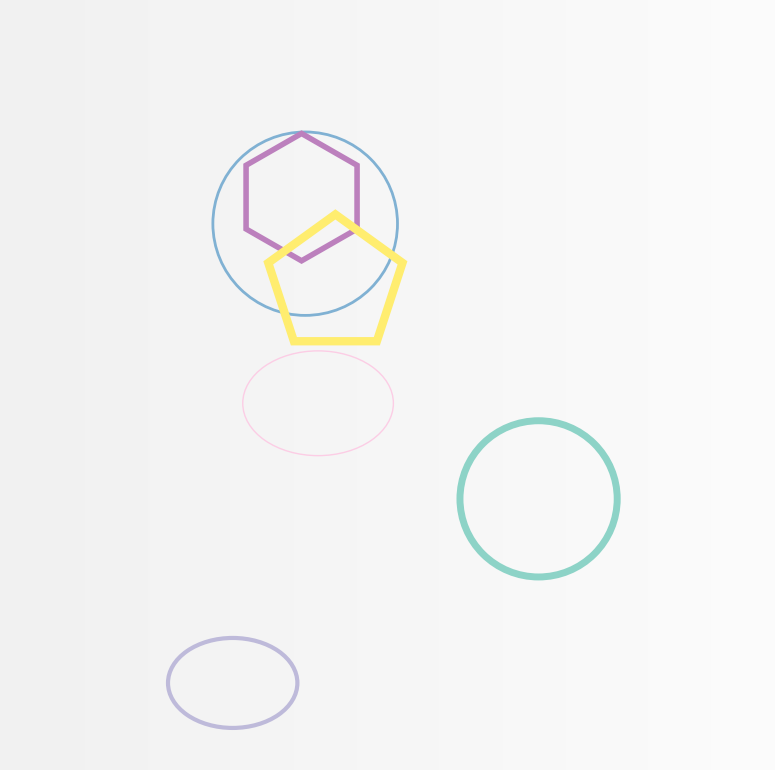[{"shape": "circle", "thickness": 2.5, "radius": 0.51, "center": [0.695, 0.352]}, {"shape": "oval", "thickness": 1.5, "radius": 0.42, "center": [0.3, 0.113]}, {"shape": "circle", "thickness": 1, "radius": 0.6, "center": [0.394, 0.71]}, {"shape": "oval", "thickness": 0.5, "radius": 0.49, "center": [0.41, 0.476]}, {"shape": "hexagon", "thickness": 2, "radius": 0.41, "center": [0.389, 0.744]}, {"shape": "pentagon", "thickness": 3, "radius": 0.46, "center": [0.433, 0.63]}]